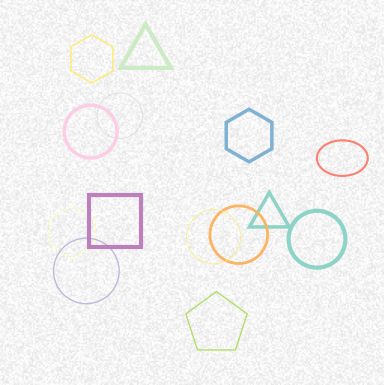[{"shape": "circle", "thickness": 3, "radius": 0.37, "center": [0.823, 0.379]}, {"shape": "triangle", "thickness": 2.5, "radius": 0.3, "center": [0.699, 0.44]}, {"shape": "hexagon", "thickness": 0.5, "radius": 0.34, "center": [0.188, 0.397]}, {"shape": "circle", "thickness": 1, "radius": 0.43, "center": [0.224, 0.296]}, {"shape": "oval", "thickness": 1.5, "radius": 0.33, "center": [0.889, 0.589]}, {"shape": "hexagon", "thickness": 2.5, "radius": 0.34, "center": [0.647, 0.648]}, {"shape": "circle", "thickness": 2, "radius": 0.37, "center": [0.62, 0.39]}, {"shape": "pentagon", "thickness": 1, "radius": 0.42, "center": [0.562, 0.159]}, {"shape": "circle", "thickness": 2.5, "radius": 0.34, "center": [0.236, 0.658]}, {"shape": "circle", "thickness": 0.5, "radius": 0.3, "center": [0.311, 0.699]}, {"shape": "square", "thickness": 3, "radius": 0.33, "center": [0.298, 0.426]}, {"shape": "triangle", "thickness": 3, "radius": 0.38, "center": [0.378, 0.861]}, {"shape": "hexagon", "thickness": 1, "radius": 0.31, "center": [0.239, 0.847]}, {"shape": "circle", "thickness": 0.5, "radius": 0.35, "center": [0.555, 0.385]}]